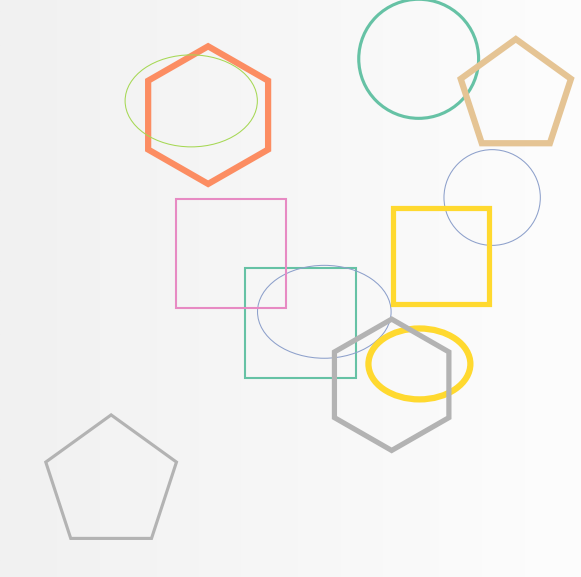[{"shape": "circle", "thickness": 1.5, "radius": 0.52, "center": [0.72, 0.897]}, {"shape": "square", "thickness": 1, "radius": 0.48, "center": [0.518, 0.44]}, {"shape": "hexagon", "thickness": 3, "radius": 0.6, "center": [0.358, 0.8]}, {"shape": "circle", "thickness": 0.5, "radius": 0.41, "center": [0.847, 0.657]}, {"shape": "oval", "thickness": 0.5, "radius": 0.57, "center": [0.558, 0.459]}, {"shape": "square", "thickness": 1, "radius": 0.47, "center": [0.398, 0.561]}, {"shape": "oval", "thickness": 0.5, "radius": 0.57, "center": [0.329, 0.824]}, {"shape": "square", "thickness": 2.5, "radius": 0.41, "center": [0.758, 0.556]}, {"shape": "oval", "thickness": 3, "radius": 0.44, "center": [0.722, 0.369]}, {"shape": "pentagon", "thickness": 3, "radius": 0.5, "center": [0.887, 0.832]}, {"shape": "hexagon", "thickness": 2.5, "radius": 0.57, "center": [0.674, 0.333]}, {"shape": "pentagon", "thickness": 1.5, "radius": 0.59, "center": [0.191, 0.162]}]